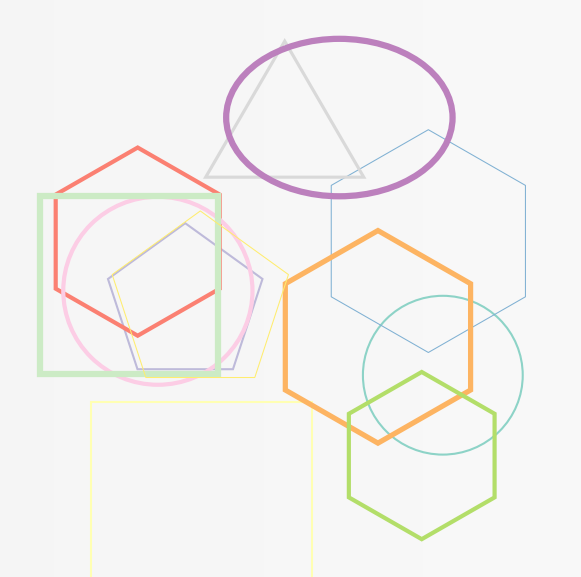[{"shape": "circle", "thickness": 1, "radius": 0.69, "center": [0.762, 0.349]}, {"shape": "square", "thickness": 1, "radius": 0.95, "center": [0.346, 0.113]}, {"shape": "pentagon", "thickness": 1, "radius": 0.7, "center": [0.319, 0.473]}, {"shape": "hexagon", "thickness": 2, "radius": 0.81, "center": [0.237, 0.581]}, {"shape": "hexagon", "thickness": 0.5, "radius": 0.96, "center": [0.737, 0.582]}, {"shape": "hexagon", "thickness": 2.5, "radius": 0.92, "center": [0.65, 0.416]}, {"shape": "hexagon", "thickness": 2, "radius": 0.72, "center": [0.726, 0.21]}, {"shape": "circle", "thickness": 2, "radius": 0.81, "center": [0.272, 0.496]}, {"shape": "triangle", "thickness": 1.5, "radius": 0.79, "center": [0.49, 0.771]}, {"shape": "oval", "thickness": 3, "radius": 0.97, "center": [0.584, 0.796]}, {"shape": "square", "thickness": 3, "radius": 0.77, "center": [0.222, 0.505]}, {"shape": "pentagon", "thickness": 0.5, "radius": 0.8, "center": [0.345, 0.474]}]